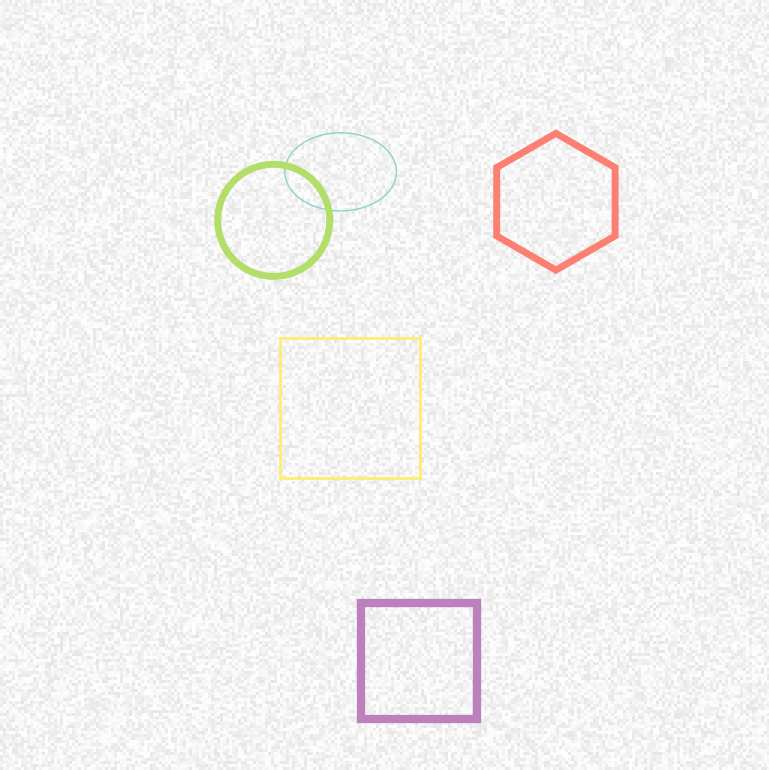[{"shape": "oval", "thickness": 0.5, "radius": 0.36, "center": [0.442, 0.777]}, {"shape": "hexagon", "thickness": 2.5, "radius": 0.44, "center": [0.722, 0.738]}, {"shape": "circle", "thickness": 2.5, "radius": 0.36, "center": [0.355, 0.714]}, {"shape": "square", "thickness": 3, "radius": 0.38, "center": [0.544, 0.142]}, {"shape": "square", "thickness": 1, "radius": 0.46, "center": [0.454, 0.47]}]